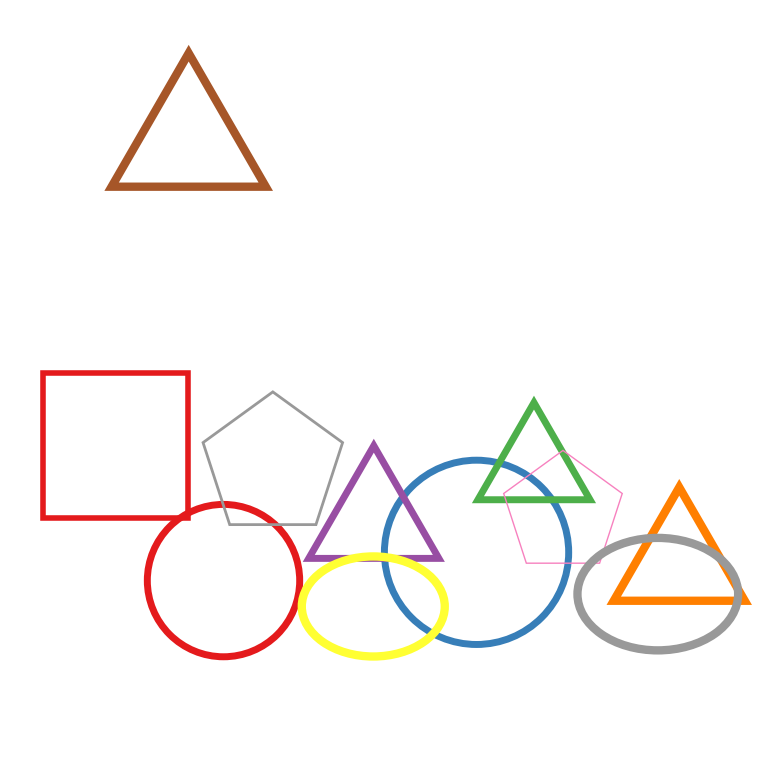[{"shape": "square", "thickness": 2, "radius": 0.47, "center": [0.15, 0.421]}, {"shape": "circle", "thickness": 2.5, "radius": 0.49, "center": [0.29, 0.246]}, {"shape": "circle", "thickness": 2.5, "radius": 0.6, "center": [0.619, 0.283]}, {"shape": "triangle", "thickness": 2.5, "radius": 0.42, "center": [0.693, 0.393]}, {"shape": "triangle", "thickness": 2.5, "radius": 0.49, "center": [0.485, 0.324]}, {"shape": "triangle", "thickness": 3, "radius": 0.49, "center": [0.882, 0.269]}, {"shape": "oval", "thickness": 3, "radius": 0.46, "center": [0.485, 0.212]}, {"shape": "triangle", "thickness": 3, "radius": 0.58, "center": [0.245, 0.815]}, {"shape": "pentagon", "thickness": 0.5, "radius": 0.4, "center": [0.731, 0.334]}, {"shape": "pentagon", "thickness": 1, "radius": 0.48, "center": [0.354, 0.396]}, {"shape": "oval", "thickness": 3, "radius": 0.52, "center": [0.854, 0.228]}]